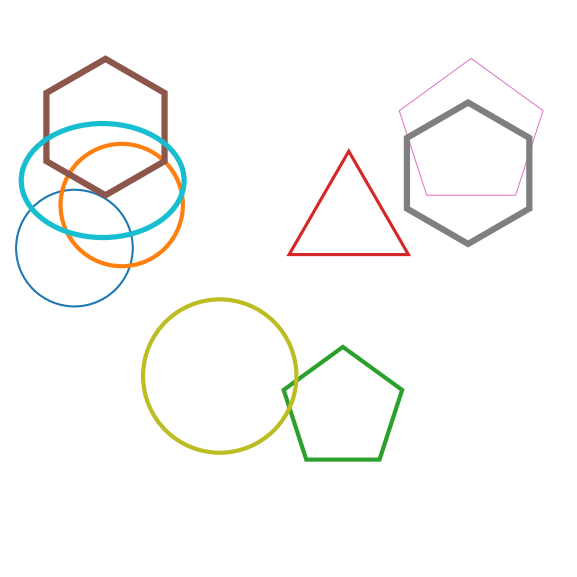[{"shape": "circle", "thickness": 1, "radius": 0.51, "center": [0.129, 0.57]}, {"shape": "circle", "thickness": 2, "radius": 0.53, "center": [0.211, 0.644]}, {"shape": "pentagon", "thickness": 2, "radius": 0.54, "center": [0.594, 0.291]}, {"shape": "triangle", "thickness": 1.5, "radius": 0.6, "center": [0.604, 0.618]}, {"shape": "hexagon", "thickness": 3, "radius": 0.59, "center": [0.183, 0.779]}, {"shape": "pentagon", "thickness": 0.5, "radius": 0.65, "center": [0.816, 0.767]}, {"shape": "hexagon", "thickness": 3, "radius": 0.61, "center": [0.811, 0.699]}, {"shape": "circle", "thickness": 2, "radius": 0.66, "center": [0.381, 0.348]}, {"shape": "oval", "thickness": 2.5, "radius": 0.71, "center": [0.178, 0.687]}]